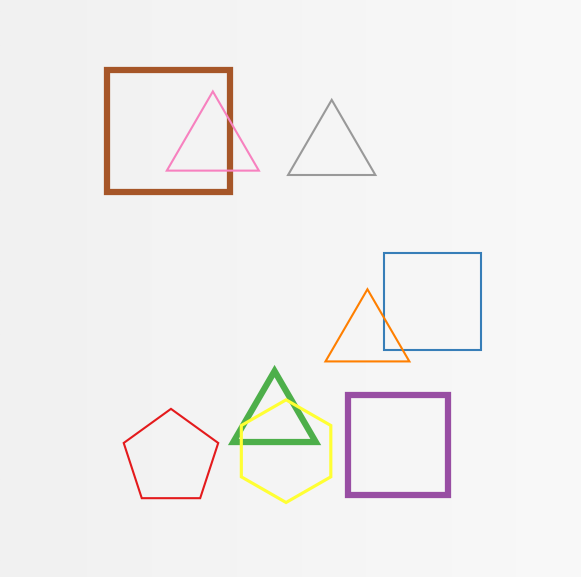[{"shape": "pentagon", "thickness": 1, "radius": 0.43, "center": [0.294, 0.206]}, {"shape": "square", "thickness": 1, "radius": 0.42, "center": [0.744, 0.477]}, {"shape": "triangle", "thickness": 3, "radius": 0.41, "center": [0.472, 0.275]}, {"shape": "square", "thickness": 3, "radius": 0.43, "center": [0.684, 0.228]}, {"shape": "triangle", "thickness": 1, "radius": 0.42, "center": [0.632, 0.415]}, {"shape": "hexagon", "thickness": 1.5, "radius": 0.44, "center": [0.492, 0.218]}, {"shape": "square", "thickness": 3, "radius": 0.53, "center": [0.29, 0.772]}, {"shape": "triangle", "thickness": 1, "radius": 0.46, "center": [0.366, 0.749]}, {"shape": "triangle", "thickness": 1, "radius": 0.43, "center": [0.571, 0.739]}]